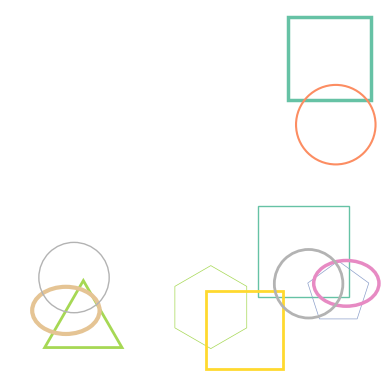[{"shape": "square", "thickness": 1, "radius": 0.59, "center": [0.788, 0.347]}, {"shape": "square", "thickness": 2.5, "radius": 0.54, "center": [0.855, 0.848]}, {"shape": "circle", "thickness": 1.5, "radius": 0.52, "center": [0.872, 0.676]}, {"shape": "pentagon", "thickness": 0.5, "radius": 0.42, "center": [0.879, 0.239]}, {"shape": "oval", "thickness": 2.5, "radius": 0.42, "center": [0.9, 0.264]}, {"shape": "hexagon", "thickness": 0.5, "radius": 0.54, "center": [0.548, 0.202]}, {"shape": "triangle", "thickness": 2, "radius": 0.58, "center": [0.216, 0.155]}, {"shape": "square", "thickness": 2, "radius": 0.5, "center": [0.635, 0.143]}, {"shape": "oval", "thickness": 3, "radius": 0.44, "center": [0.171, 0.194]}, {"shape": "circle", "thickness": 2, "radius": 0.44, "center": [0.802, 0.263]}, {"shape": "circle", "thickness": 1, "radius": 0.46, "center": [0.192, 0.279]}]